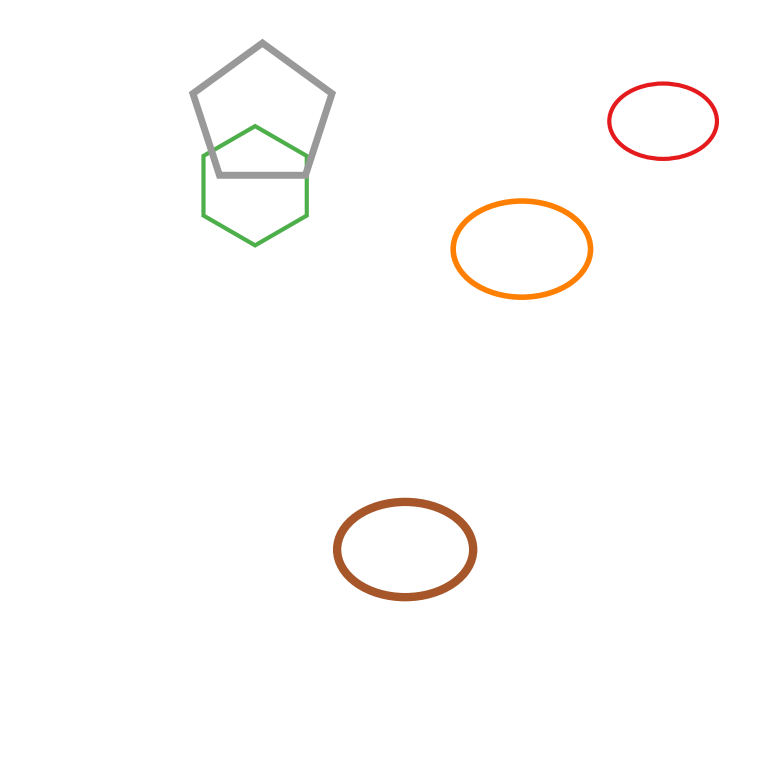[{"shape": "oval", "thickness": 1.5, "radius": 0.35, "center": [0.861, 0.843]}, {"shape": "hexagon", "thickness": 1.5, "radius": 0.39, "center": [0.331, 0.759]}, {"shape": "oval", "thickness": 2, "radius": 0.45, "center": [0.678, 0.676]}, {"shape": "oval", "thickness": 3, "radius": 0.44, "center": [0.526, 0.286]}, {"shape": "pentagon", "thickness": 2.5, "radius": 0.47, "center": [0.341, 0.849]}]